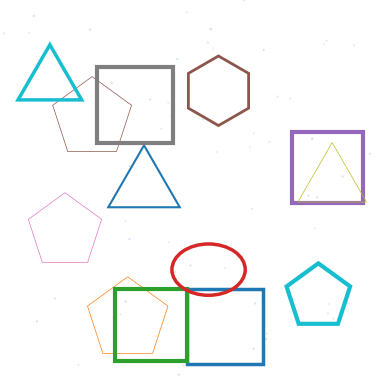[{"shape": "square", "thickness": 2.5, "radius": 0.49, "center": [0.585, 0.152]}, {"shape": "triangle", "thickness": 1.5, "radius": 0.54, "center": [0.374, 0.515]}, {"shape": "pentagon", "thickness": 0.5, "radius": 0.55, "center": [0.332, 0.171]}, {"shape": "square", "thickness": 3, "radius": 0.47, "center": [0.392, 0.157]}, {"shape": "oval", "thickness": 2.5, "radius": 0.48, "center": [0.542, 0.3]}, {"shape": "square", "thickness": 3, "radius": 0.46, "center": [0.851, 0.565]}, {"shape": "pentagon", "thickness": 0.5, "radius": 0.54, "center": [0.239, 0.693]}, {"shape": "hexagon", "thickness": 2, "radius": 0.45, "center": [0.568, 0.764]}, {"shape": "pentagon", "thickness": 0.5, "radius": 0.5, "center": [0.169, 0.399]}, {"shape": "square", "thickness": 3, "radius": 0.49, "center": [0.35, 0.728]}, {"shape": "triangle", "thickness": 0.5, "radius": 0.51, "center": [0.863, 0.527]}, {"shape": "triangle", "thickness": 2.5, "radius": 0.48, "center": [0.13, 0.788]}, {"shape": "pentagon", "thickness": 3, "radius": 0.43, "center": [0.827, 0.229]}]